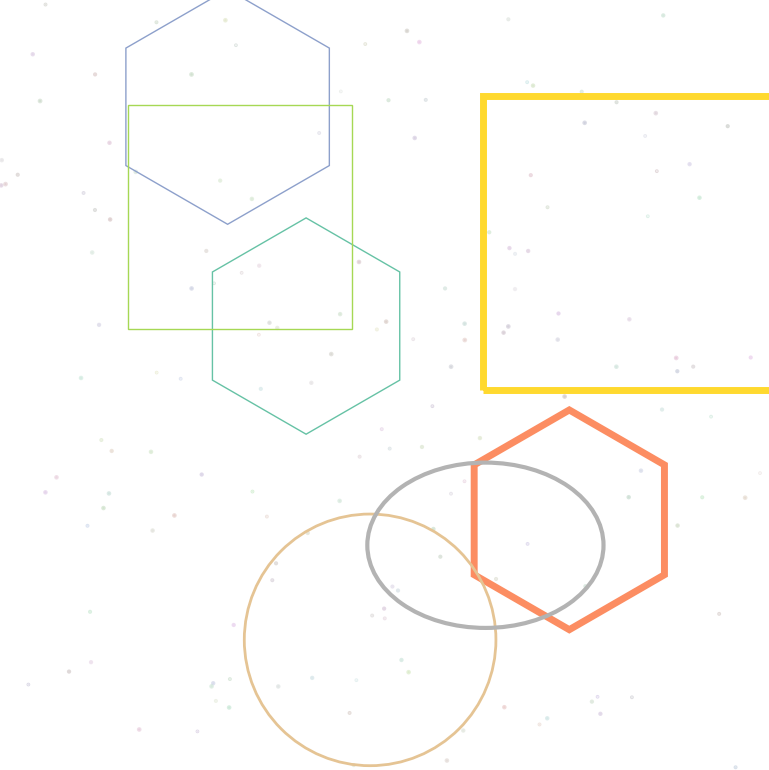[{"shape": "hexagon", "thickness": 0.5, "radius": 0.7, "center": [0.398, 0.577]}, {"shape": "hexagon", "thickness": 2.5, "radius": 0.71, "center": [0.739, 0.325]}, {"shape": "hexagon", "thickness": 0.5, "radius": 0.76, "center": [0.296, 0.861]}, {"shape": "square", "thickness": 0.5, "radius": 0.73, "center": [0.312, 0.718]}, {"shape": "square", "thickness": 2.5, "radius": 0.95, "center": [0.818, 0.684]}, {"shape": "circle", "thickness": 1, "radius": 0.82, "center": [0.481, 0.169]}, {"shape": "oval", "thickness": 1.5, "radius": 0.77, "center": [0.63, 0.292]}]